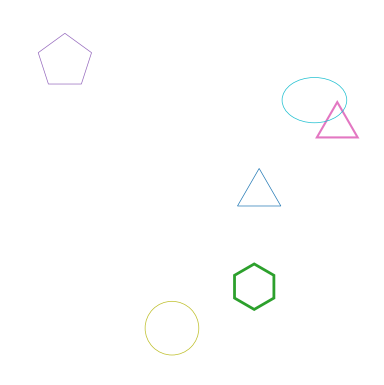[{"shape": "triangle", "thickness": 0.5, "radius": 0.33, "center": [0.673, 0.497]}, {"shape": "hexagon", "thickness": 2, "radius": 0.3, "center": [0.66, 0.255]}, {"shape": "pentagon", "thickness": 0.5, "radius": 0.36, "center": [0.169, 0.841]}, {"shape": "triangle", "thickness": 1.5, "radius": 0.31, "center": [0.876, 0.674]}, {"shape": "circle", "thickness": 0.5, "radius": 0.35, "center": [0.447, 0.148]}, {"shape": "oval", "thickness": 0.5, "radius": 0.42, "center": [0.817, 0.74]}]